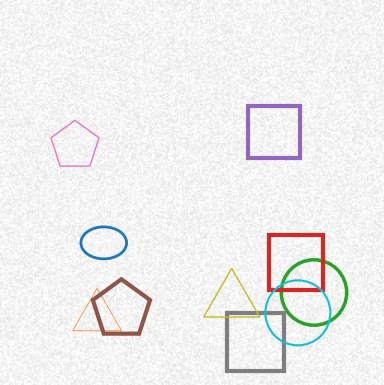[{"shape": "oval", "thickness": 2, "radius": 0.3, "center": [0.269, 0.369]}, {"shape": "triangle", "thickness": 0.5, "radius": 0.37, "center": [0.252, 0.178]}, {"shape": "circle", "thickness": 2.5, "radius": 0.42, "center": [0.815, 0.24]}, {"shape": "square", "thickness": 3, "radius": 0.35, "center": [0.768, 0.318]}, {"shape": "square", "thickness": 3, "radius": 0.34, "center": [0.712, 0.658]}, {"shape": "pentagon", "thickness": 3, "radius": 0.39, "center": [0.315, 0.197]}, {"shape": "pentagon", "thickness": 1, "radius": 0.33, "center": [0.195, 0.622]}, {"shape": "square", "thickness": 3, "radius": 0.37, "center": [0.664, 0.112]}, {"shape": "triangle", "thickness": 1, "radius": 0.42, "center": [0.602, 0.219]}, {"shape": "circle", "thickness": 1.5, "radius": 0.42, "center": [0.774, 0.187]}]